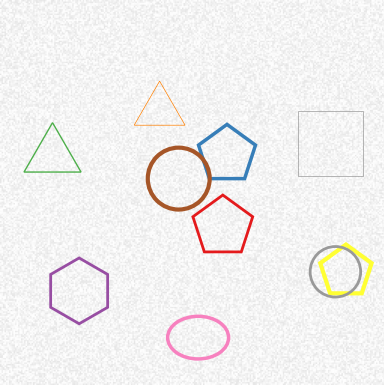[{"shape": "pentagon", "thickness": 2, "radius": 0.41, "center": [0.579, 0.412]}, {"shape": "pentagon", "thickness": 2.5, "radius": 0.39, "center": [0.59, 0.599]}, {"shape": "triangle", "thickness": 1, "radius": 0.43, "center": [0.136, 0.596]}, {"shape": "hexagon", "thickness": 2, "radius": 0.43, "center": [0.206, 0.245]}, {"shape": "triangle", "thickness": 0.5, "radius": 0.38, "center": [0.415, 0.713]}, {"shape": "pentagon", "thickness": 3, "radius": 0.35, "center": [0.899, 0.295]}, {"shape": "circle", "thickness": 3, "radius": 0.4, "center": [0.464, 0.536]}, {"shape": "oval", "thickness": 2.5, "radius": 0.4, "center": [0.515, 0.123]}, {"shape": "circle", "thickness": 2, "radius": 0.33, "center": [0.871, 0.294]}, {"shape": "square", "thickness": 0.5, "radius": 0.42, "center": [0.859, 0.627]}]